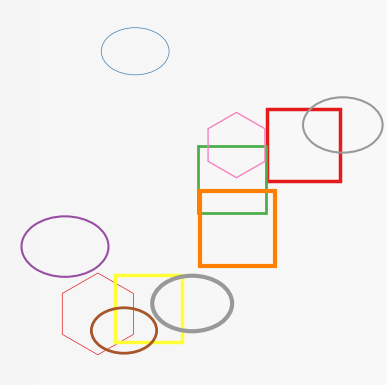[{"shape": "square", "thickness": 2.5, "radius": 0.47, "center": [0.783, 0.624]}, {"shape": "hexagon", "thickness": 0.5, "radius": 0.53, "center": [0.253, 0.185]}, {"shape": "oval", "thickness": 0.5, "radius": 0.44, "center": [0.349, 0.867]}, {"shape": "square", "thickness": 2, "radius": 0.44, "center": [0.599, 0.534]}, {"shape": "oval", "thickness": 1.5, "radius": 0.56, "center": [0.168, 0.36]}, {"shape": "square", "thickness": 3, "radius": 0.49, "center": [0.613, 0.406]}, {"shape": "square", "thickness": 2.5, "radius": 0.44, "center": [0.383, 0.198]}, {"shape": "oval", "thickness": 2, "radius": 0.42, "center": [0.32, 0.142]}, {"shape": "hexagon", "thickness": 1, "radius": 0.42, "center": [0.61, 0.623]}, {"shape": "oval", "thickness": 1.5, "radius": 0.51, "center": [0.885, 0.675]}, {"shape": "oval", "thickness": 3, "radius": 0.52, "center": [0.496, 0.212]}]